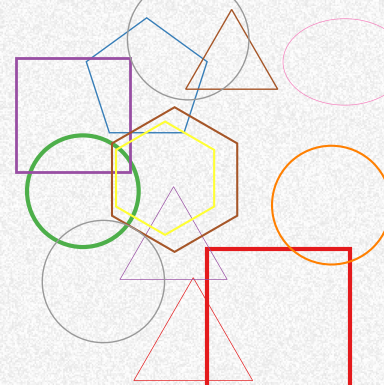[{"shape": "square", "thickness": 3, "radius": 0.93, "center": [0.724, 0.167]}, {"shape": "triangle", "thickness": 0.5, "radius": 0.89, "center": [0.502, 0.101]}, {"shape": "pentagon", "thickness": 1, "radius": 0.82, "center": [0.381, 0.789]}, {"shape": "circle", "thickness": 3, "radius": 0.72, "center": [0.215, 0.503]}, {"shape": "triangle", "thickness": 0.5, "radius": 0.8, "center": [0.451, 0.354]}, {"shape": "square", "thickness": 2, "radius": 0.74, "center": [0.19, 0.701]}, {"shape": "circle", "thickness": 1.5, "radius": 0.77, "center": [0.861, 0.467]}, {"shape": "hexagon", "thickness": 1.5, "radius": 0.74, "center": [0.429, 0.537]}, {"shape": "triangle", "thickness": 1, "radius": 0.69, "center": [0.602, 0.837]}, {"shape": "hexagon", "thickness": 1.5, "radius": 0.94, "center": [0.454, 0.534]}, {"shape": "oval", "thickness": 0.5, "radius": 0.8, "center": [0.896, 0.839]}, {"shape": "circle", "thickness": 1, "radius": 0.79, "center": [0.489, 0.898]}, {"shape": "circle", "thickness": 1, "radius": 0.79, "center": [0.269, 0.269]}]